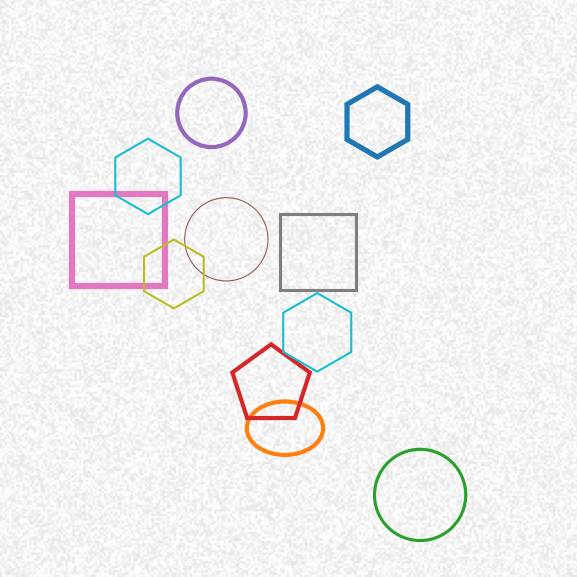[{"shape": "hexagon", "thickness": 2.5, "radius": 0.3, "center": [0.653, 0.788]}, {"shape": "oval", "thickness": 2, "radius": 0.33, "center": [0.493, 0.258]}, {"shape": "circle", "thickness": 1.5, "radius": 0.39, "center": [0.727, 0.142]}, {"shape": "pentagon", "thickness": 2, "radius": 0.35, "center": [0.469, 0.332]}, {"shape": "circle", "thickness": 2, "radius": 0.3, "center": [0.366, 0.804]}, {"shape": "circle", "thickness": 0.5, "radius": 0.36, "center": [0.392, 0.585]}, {"shape": "square", "thickness": 3, "radius": 0.4, "center": [0.205, 0.583]}, {"shape": "square", "thickness": 1.5, "radius": 0.33, "center": [0.551, 0.563]}, {"shape": "hexagon", "thickness": 1, "radius": 0.3, "center": [0.301, 0.525]}, {"shape": "hexagon", "thickness": 1, "radius": 0.33, "center": [0.256, 0.694]}, {"shape": "hexagon", "thickness": 1, "radius": 0.34, "center": [0.549, 0.424]}]